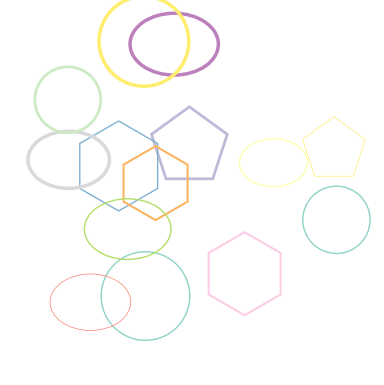[{"shape": "circle", "thickness": 1, "radius": 0.58, "center": [0.378, 0.231]}, {"shape": "circle", "thickness": 1, "radius": 0.44, "center": [0.874, 0.429]}, {"shape": "oval", "thickness": 1, "radius": 0.44, "center": [0.71, 0.577]}, {"shape": "pentagon", "thickness": 2, "radius": 0.52, "center": [0.492, 0.619]}, {"shape": "oval", "thickness": 0.5, "radius": 0.52, "center": [0.235, 0.215]}, {"shape": "hexagon", "thickness": 1, "radius": 0.58, "center": [0.308, 0.569]}, {"shape": "hexagon", "thickness": 1.5, "radius": 0.48, "center": [0.404, 0.524]}, {"shape": "oval", "thickness": 1, "radius": 0.56, "center": [0.332, 0.405]}, {"shape": "hexagon", "thickness": 1.5, "radius": 0.54, "center": [0.635, 0.289]}, {"shape": "oval", "thickness": 2.5, "radius": 0.53, "center": [0.178, 0.585]}, {"shape": "oval", "thickness": 2.5, "radius": 0.57, "center": [0.452, 0.885]}, {"shape": "circle", "thickness": 2, "radius": 0.43, "center": [0.176, 0.741]}, {"shape": "circle", "thickness": 2.5, "radius": 0.58, "center": [0.374, 0.893]}, {"shape": "pentagon", "thickness": 0.5, "radius": 0.43, "center": [0.867, 0.611]}]